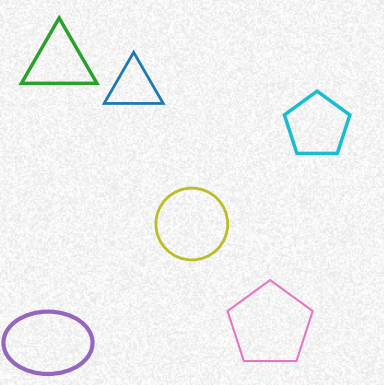[{"shape": "triangle", "thickness": 2, "radius": 0.44, "center": [0.347, 0.776]}, {"shape": "triangle", "thickness": 2.5, "radius": 0.57, "center": [0.154, 0.84]}, {"shape": "oval", "thickness": 3, "radius": 0.58, "center": [0.125, 0.11]}, {"shape": "pentagon", "thickness": 1.5, "radius": 0.58, "center": [0.702, 0.156]}, {"shape": "circle", "thickness": 2, "radius": 0.47, "center": [0.498, 0.418]}, {"shape": "pentagon", "thickness": 2.5, "radius": 0.45, "center": [0.824, 0.674]}]